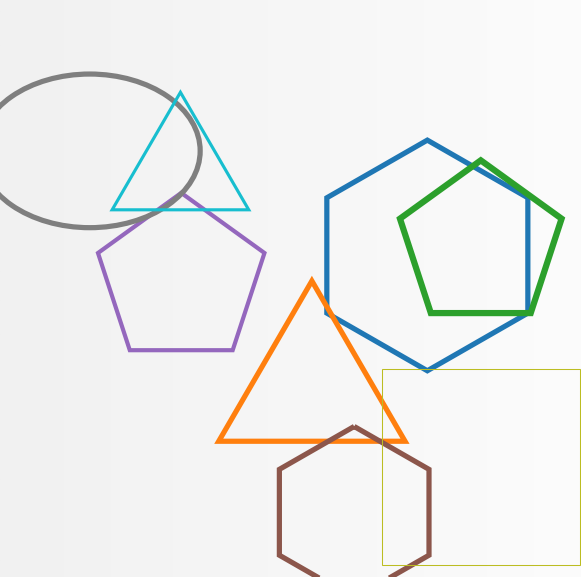[{"shape": "hexagon", "thickness": 2.5, "radius": 1.0, "center": [0.735, 0.557]}, {"shape": "triangle", "thickness": 2.5, "radius": 0.93, "center": [0.537, 0.328]}, {"shape": "pentagon", "thickness": 3, "radius": 0.73, "center": [0.827, 0.575]}, {"shape": "pentagon", "thickness": 2, "radius": 0.75, "center": [0.312, 0.515]}, {"shape": "hexagon", "thickness": 2.5, "radius": 0.74, "center": [0.609, 0.112]}, {"shape": "oval", "thickness": 2.5, "radius": 0.95, "center": [0.154, 0.738]}, {"shape": "square", "thickness": 0.5, "radius": 0.85, "center": [0.828, 0.19]}, {"shape": "triangle", "thickness": 1.5, "radius": 0.68, "center": [0.31, 0.704]}]